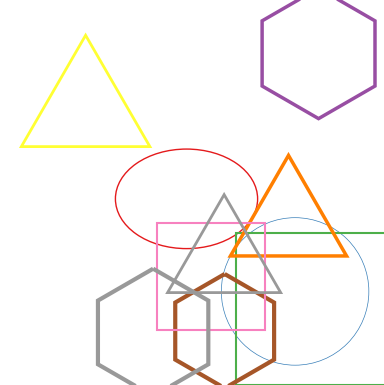[{"shape": "oval", "thickness": 1, "radius": 0.92, "center": [0.484, 0.484]}, {"shape": "circle", "thickness": 0.5, "radius": 0.96, "center": [0.766, 0.243]}, {"shape": "square", "thickness": 1.5, "radius": 0.99, "center": [0.811, 0.197]}, {"shape": "hexagon", "thickness": 2.5, "radius": 0.85, "center": [0.827, 0.861]}, {"shape": "triangle", "thickness": 2.5, "radius": 0.87, "center": [0.749, 0.422]}, {"shape": "triangle", "thickness": 2, "radius": 0.96, "center": [0.222, 0.716]}, {"shape": "hexagon", "thickness": 3, "radius": 0.74, "center": [0.584, 0.14]}, {"shape": "square", "thickness": 1.5, "radius": 0.7, "center": [0.548, 0.281]}, {"shape": "triangle", "thickness": 2, "radius": 0.85, "center": [0.582, 0.325]}, {"shape": "hexagon", "thickness": 3, "radius": 0.83, "center": [0.398, 0.137]}]